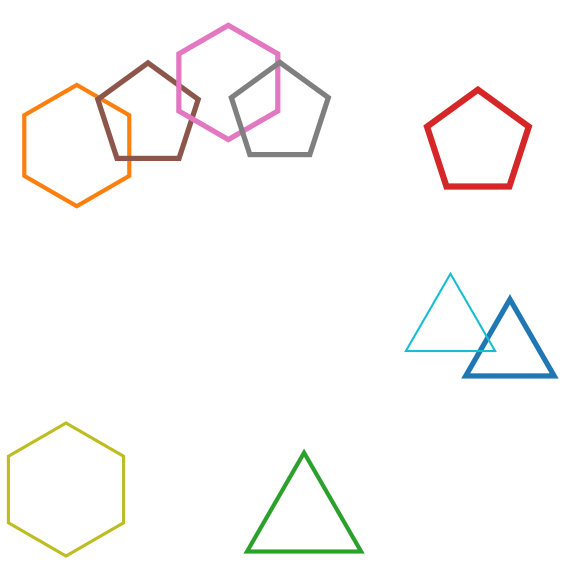[{"shape": "triangle", "thickness": 2.5, "radius": 0.44, "center": [0.883, 0.392]}, {"shape": "hexagon", "thickness": 2, "radius": 0.52, "center": [0.133, 0.747]}, {"shape": "triangle", "thickness": 2, "radius": 0.57, "center": [0.527, 0.101]}, {"shape": "pentagon", "thickness": 3, "radius": 0.46, "center": [0.828, 0.751]}, {"shape": "pentagon", "thickness": 2.5, "radius": 0.46, "center": [0.256, 0.799]}, {"shape": "hexagon", "thickness": 2.5, "radius": 0.49, "center": [0.395, 0.856]}, {"shape": "pentagon", "thickness": 2.5, "radius": 0.44, "center": [0.485, 0.803]}, {"shape": "hexagon", "thickness": 1.5, "radius": 0.58, "center": [0.114, 0.151]}, {"shape": "triangle", "thickness": 1, "radius": 0.45, "center": [0.78, 0.436]}]